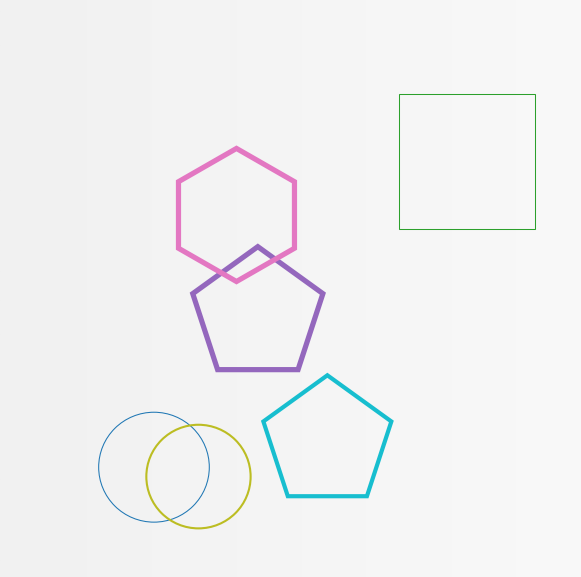[{"shape": "circle", "thickness": 0.5, "radius": 0.48, "center": [0.265, 0.19]}, {"shape": "square", "thickness": 0.5, "radius": 0.58, "center": [0.803, 0.719]}, {"shape": "pentagon", "thickness": 2.5, "radius": 0.59, "center": [0.444, 0.454]}, {"shape": "hexagon", "thickness": 2.5, "radius": 0.58, "center": [0.407, 0.627]}, {"shape": "circle", "thickness": 1, "radius": 0.45, "center": [0.341, 0.174]}, {"shape": "pentagon", "thickness": 2, "radius": 0.58, "center": [0.563, 0.234]}]